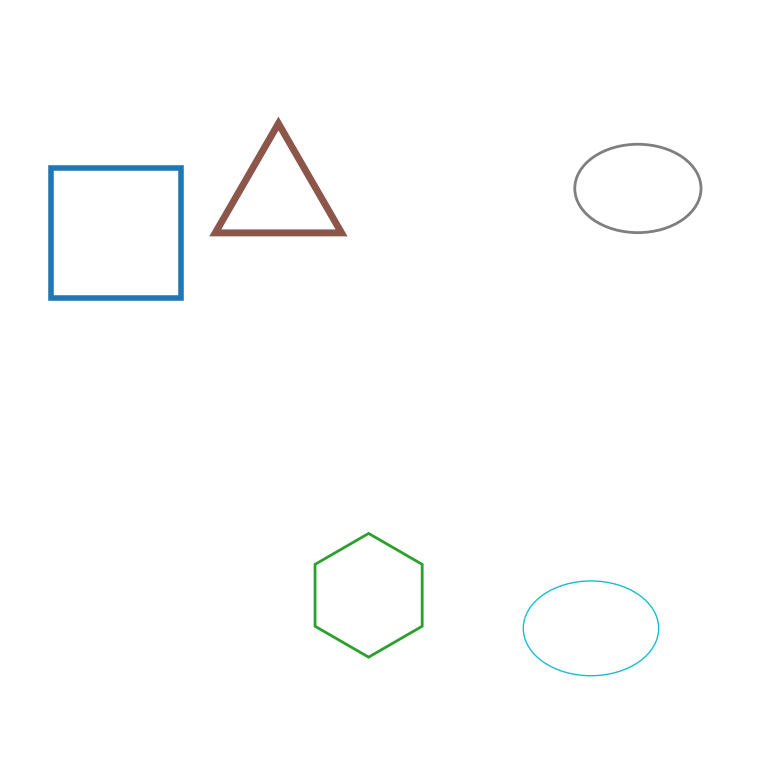[{"shape": "square", "thickness": 2, "radius": 0.42, "center": [0.15, 0.698]}, {"shape": "hexagon", "thickness": 1, "radius": 0.4, "center": [0.479, 0.227]}, {"shape": "triangle", "thickness": 2.5, "radius": 0.47, "center": [0.362, 0.745]}, {"shape": "oval", "thickness": 1, "radius": 0.41, "center": [0.828, 0.755]}, {"shape": "oval", "thickness": 0.5, "radius": 0.44, "center": [0.768, 0.184]}]